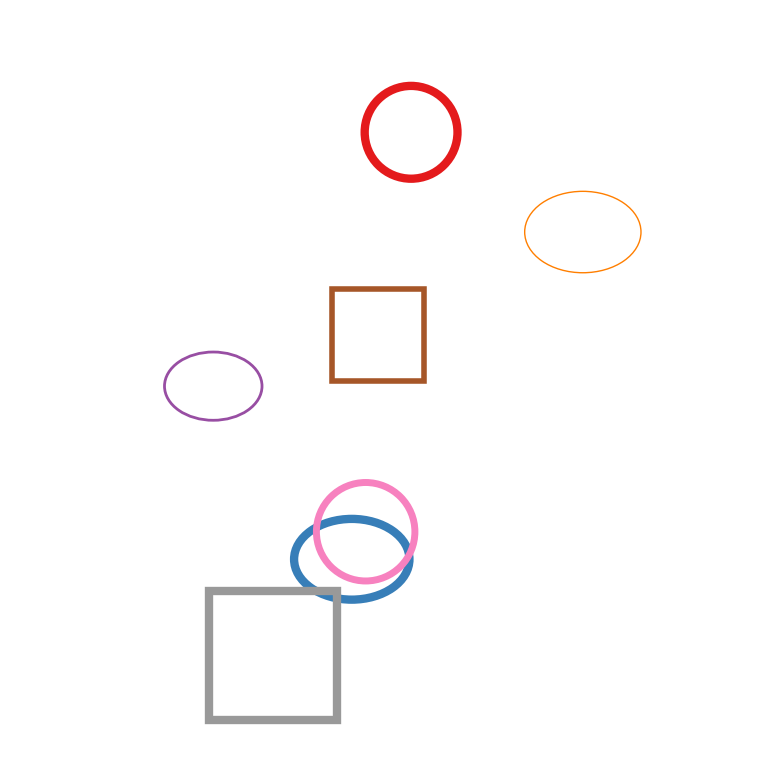[{"shape": "circle", "thickness": 3, "radius": 0.3, "center": [0.534, 0.828]}, {"shape": "oval", "thickness": 3, "radius": 0.37, "center": [0.457, 0.274]}, {"shape": "oval", "thickness": 1, "radius": 0.32, "center": [0.277, 0.499]}, {"shape": "oval", "thickness": 0.5, "radius": 0.38, "center": [0.757, 0.699]}, {"shape": "square", "thickness": 2, "radius": 0.3, "center": [0.491, 0.565]}, {"shape": "circle", "thickness": 2.5, "radius": 0.32, "center": [0.475, 0.309]}, {"shape": "square", "thickness": 3, "radius": 0.42, "center": [0.355, 0.149]}]